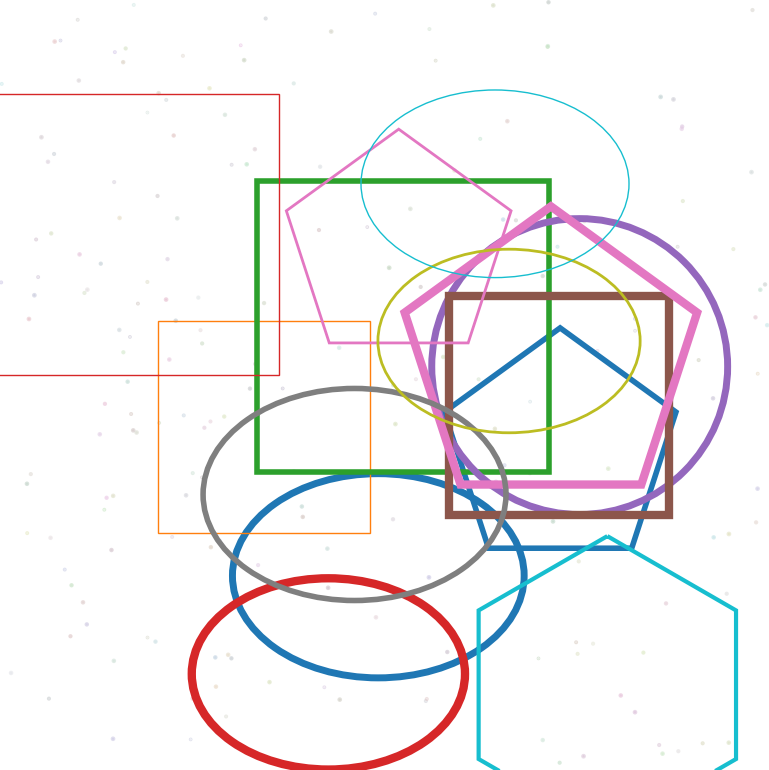[{"shape": "pentagon", "thickness": 2, "radius": 0.79, "center": [0.727, 0.416]}, {"shape": "oval", "thickness": 2.5, "radius": 0.95, "center": [0.491, 0.252]}, {"shape": "square", "thickness": 0.5, "radius": 0.69, "center": [0.342, 0.446]}, {"shape": "square", "thickness": 2, "radius": 0.95, "center": [0.523, 0.576]}, {"shape": "square", "thickness": 0.5, "radius": 0.91, "center": [0.18, 0.695]}, {"shape": "oval", "thickness": 3, "radius": 0.89, "center": [0.426, 0.125]}, {"shape": "circle", "thickness": 2.5, "radius": 0.96, "center": [0.753, 0.524]}, {"shape": "square", "thickness": 3, "radius": 0.71, "center": [0.726, 0.473]}, {"shape": "pentagon", "thickness": 1, "radius": 0.77, "center": [0.518, 0.679]}, {"shape": "pentagon", "thickness": 3, "radius": 1.0, "center": [0.715, 0.532]}, {"shape": "oval", "thickness": 2, "radius": 0.98, "center": [0.46, 0.358]}, {"shape": "oval", "thickness": 1, "radius": 0.85, "center": [0.661, 0.557]}, {"shape": "hexagon", "thickness": 1.5, "radius": 0.97, "center": [0.789, 0.111]}, {"shape": "oval", "thickness": 0.5, "radius": 0.87, "center": [0.643, 0.761]}]